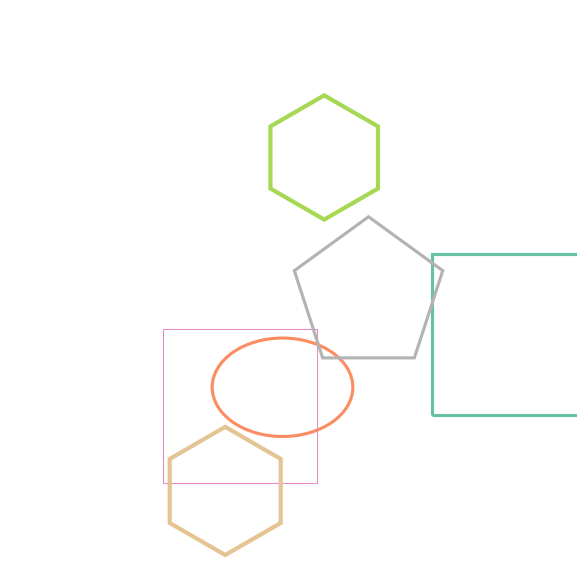[{"shape": "square", "thickness": 1.5, "radius": 0.7, "center": [0.888, 0.42]}, {"shape": "oval", "thickness": 1.5, "radius": 0.61, "center": [0.489, 0.329]}, {"shape": "square", "thickness": 0.5, "radius": 0.67, "center": [0.415, 0.296]}, {"shape": "hexagon", "thickness": 2, "radius": 0.54, "center": [0.561, 0.726]}, {"shape": "hexagon", "thickness": 2, "radius": 0.55, "center": [0.39, 0.149]}, {"shape": "pentagon", "thickness": 1.5, "radius": 0.68, "center": [0.638, 0.489]}]